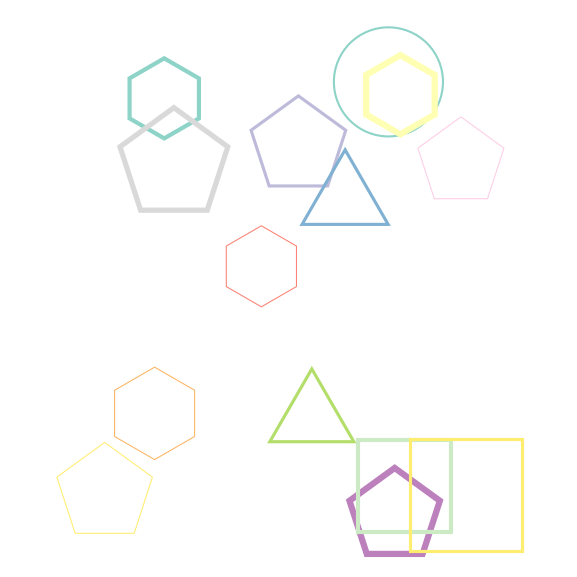[{"shape": "hexagon", "thickness": 2, "radius": 0.35, "center": [0.284, 0.829]}, {"shape": "circle", "thickness": 1, "radius": 0.47, "center": [0.673, 0.857]}, {"shape": "hexagon", "thickness": 3, "radius": 0.34, "center": [0.693, 0.835]}, {"shape": "pentagon", "thickness": 1.5, "radius": 0.43, "center": [0.517, 0.747]}, {"shape": "hexagon", "thickness": 0.5, "radius": 0.35, "center": [0.453, 0.538]}, {"shape": "triangle", "thickness": 1.5, "radius": 0.43, "center": [0.598, 0.654]}, {"shape": "hexagon", "thickness": 0.5, "radius": 0.4, "center": [0.268, 0.283]}, {"shape": "triangle", "thickness": 1.5, "radius": 0.42, "center": [0.54, 0.276]}, {"shape": "pentagon", "thickness": 0.5, "radius": 0.39, "center": [0.798, 0.718]}, {"shape": "pentagon", "thickness": 2.5, "radius": 0.49, "center": [0.301, 0.715]}, {"shape": "pentagon", "thickness": 3, "radius": 0.41, "center": [0.683, 0.107]}, {"shape": "square", "thickness": 2, "radius": 0.4, "center": [0.7, 0.158]}, {"shape": "pentagon", "thickness": 0.5, "radius": 0.43, "center": [0.181, 0.146]}, {"shape": "square", "thickness": 1.5, "radius": 0.49, "center": [0.807, 0.142]}]